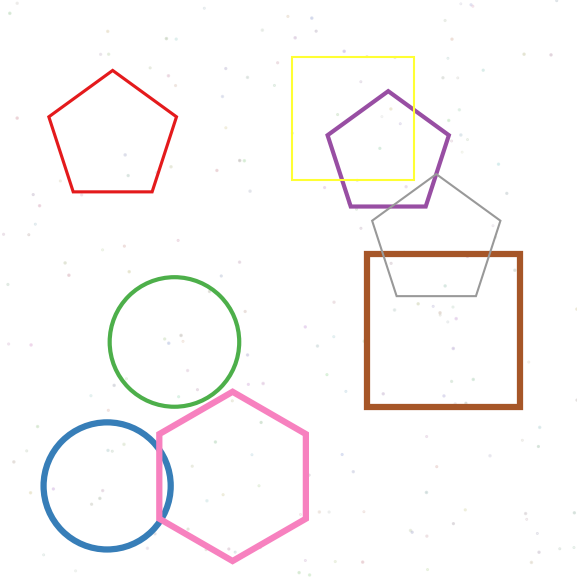[{"shape": "pentagon", "thickness": 1.5, "radius": 0.58, "center": [0.195, 0.761]}, {"shape": "circle", "thickness": 3, "radius": 0.55, "center": [0.186, 0.158]}, {"shape": "circle", "thickness": 2, "radius": 0.56, "center": [0.302, 0.407]}, {"shape": "pentagon", "thickness": 2, "radius": 0.55, "center": [0.672, 0.731]}, {"shape": "square", "thickness": 1, "radius": 0.53, "center": [0.612, 0.794]}, {"shape": "square", "thickness": 3, "radius": 0.66, "center": [0.767, 0.426]}, {"shape": "hexagon", "thickness": 3, "radius": 0.73, "center": [0.403, 0.174]}, {"shape": "pentagon", "thickness": 1, "radius": 0.58, "center": [0.755, 0.581]}]